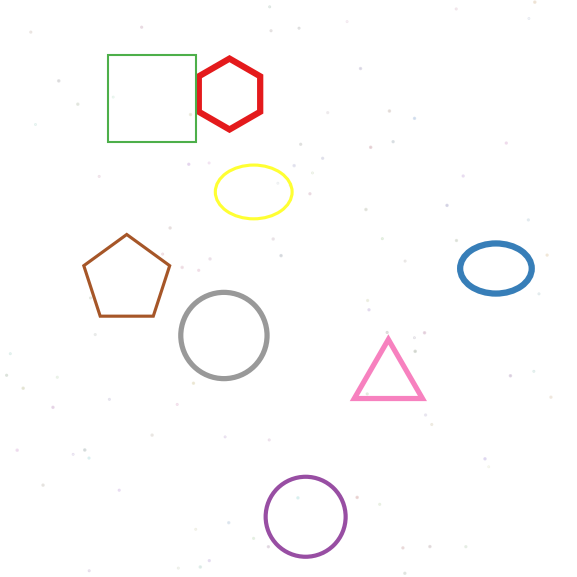[{"shape": "hexagon", "thickness": 3, "radius": 0.31, "center": [0.397, 0.836]}, {"shape": "oval", "thickness": 3, "radius": 0.31, "center": [0.859, 0.534]}, {"shape": "square", "thickness": 1, "radius": 0.38, "center": [0.263, 0.829]}, {"shape": "circle", "thickness": 2, "radius": 0.35, "center": [0.529, 0.104]}, {"shape": "oval", "thickness": 1.5, "radius": 0.33, "center": [0.439, 0.667]}, {"shape": "pentagon", "thickness": 1.5, "radius": 0.39, "center": [0.219, 0.515]}, {"shape": "triangle", "thickness": 2.5, "radius": 0.34, "center": [0.672, 0.343]}, {"shape": "circle", "thickness": 2.5, "radius": 0.37, "center": [0.388, 0.418]}]